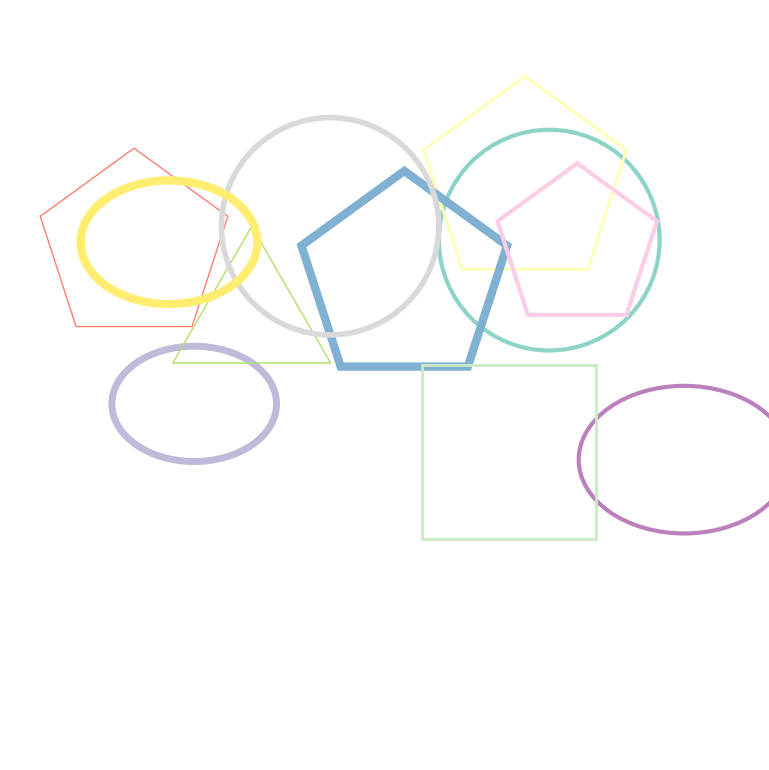[{"shape": "circle", "thickness": 1.5, "radius": 0.72, "center": [0.713, 0.688]}, {"shape": "pentagon", "thickness": 1, "radius": 0.69, "center": [0.682, 0.762]}, {"shape": "oval", "thickness": 2.5, "radius": 0.53, "center": [0.252, 0.475]}, {"shape": "pentagon", "thickness": 0.5, "radius": 0.64, "center": [0.174, 0.679]}, {"shape": "pentagon", "thickness": 3, "radius": 0.7, "center": [0.525, 0.638]}, {"shape": "triangle", "thickness": 0.5, "radius": 0.59, "center": [0.327, 0.588]}, {"shape": "pentagon", "thickness": 1.5, "radius": 0.54, "center": [0.75, 0.679]}, {"shape": "circle", "thickness": 2, "radius": 0.71, "center": [0.429, 0.706]}, {"shape": "oval", "thickness": 1.5, "radius": 0.68, "center": [0.888, 0.403]}, {"shape": "square", "thickness": 1, "radius": 0.56, "center": [0.661, 0.413]}, {"shape": "oval", "thickness": 3, "radius": 0.57, "center": [0.219, 0.685]}]